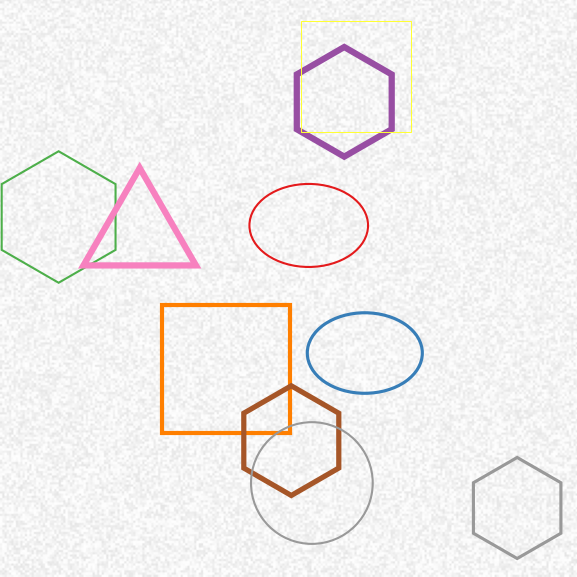[{"shape": "oval", "thickness": 1, "radius": 0.51, "center": [0.535, 0.609]}, {"shape": "oval", "thickness": 1.5, "radius": 0.5, "center": [0.632, 0.388]}, {"shape": "hexagon", "thickness": 1, "radius": 0.57, "center": [0.101, 0.623]}, {"shape": "hexagon", "thickness": 3, "radius": 0.47, "center": [0.596, 0.823]}, {"shape": "square", "thickness": 2, "radius": 0.55, "center": [0.391, 0.36]}, {"shape": "square", "thickness": 0.5, "radius": 0.48, "center": [0.617, 0.866]}, {"shape": "hexagon", "thickness": 2.5, "radius": 0.47, "center": [0.504, 0.236]}, {"shape": "triangle", "thickness": 3, "radius": 0.56, "center": [0.242, 0.596]}, {"shape": "hexagon", "thickness": 1.5, "radius": 0.44, "center": [0.896, 0.119]}, {"shape": "circle", "thickness": 1, "radius": 0.53, "center": [0.54, 0.163]}]